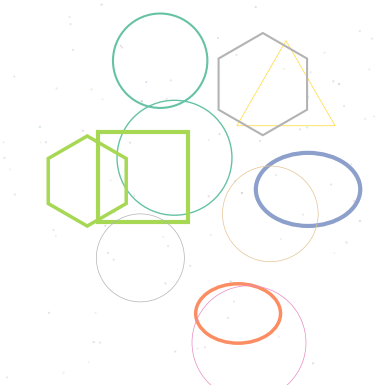[{"shape": "circle", "thickness": 1, "radius": 0.75, "center": [0.453, 0.59]}, {"shape": "circle", "thickness": 1.5, "radius": 0.61, "center": [0.416, 0.842]}, {"shape": "oval", "thickness": 2.5, "radius": 0.55, "center": [0.618, 0.186]}, {"shape": "oval", "thickness": 3, "radius": 0.68, "center": [0.8, 0.508]}, {"shape": "circle", "thickness": 0.5, "radius": 0.74, "center": [0.647, 0.11]}, {"shape": "square", "thickness": 3, "radius": 0.58, "center": [0.372, 0.541]}, {"shape": "hexagon", "thickness": 2.5, "radius": 0.58, "center": [0.227, 0.53]}, {"shape": "triangle", "thickness": 0.5, "radius": 0.74, "center": [0.743, 0.747]}, {"shape": "circle", "thickness": 0.5, "radius": 0.62, "center": [0.702, 0.445]}, {"shape": "hexagon", "thickness": 1.5, "radius": 0.66, "center": [0.683, 0.781]}, {"shape": "circle", "thickness": 0.5, "radius": 0.57, "center": [0.365, 0.33]}]